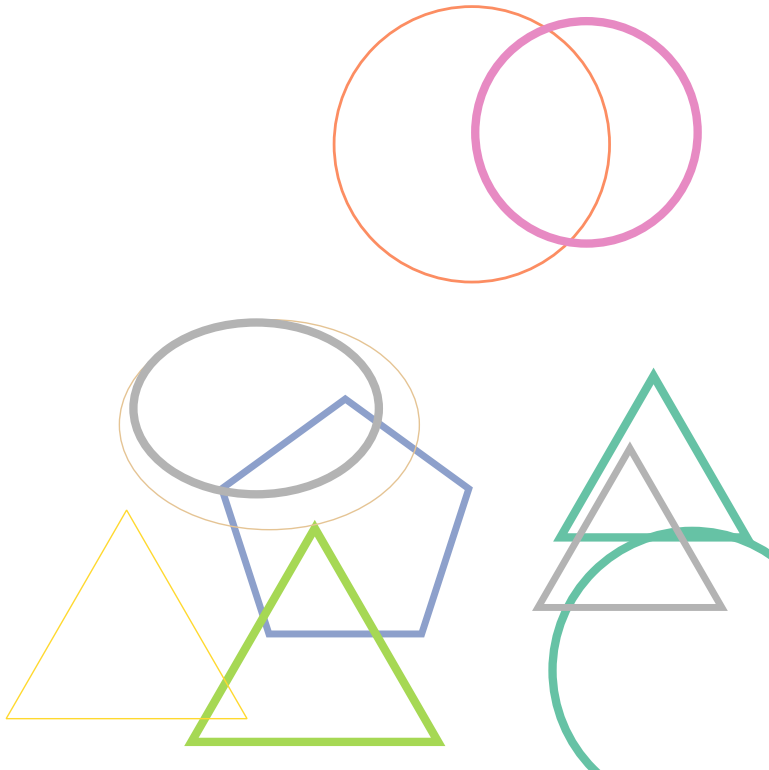[{"shape": "triangle", "thickness": 3, "radius": 0.7, "center": [0.849, 0.372]}, {"shape": "circle", "thickness": 3, "radius": 0.91, "center": [0.899, 0.129]}, {"shape": "circle", "thickness": 1, "radius": 0.89, "center": [0.613, 0.813]}, {"shape": "pentagon", "thickness": 2.5, "radius": 0.84, "center": [0.448, 0.313]}, {"shape": "circle", "thickness": 3, "radius": 0.72, "center": [0.762, 0.828]}, {"shape": "triangle", "thickness": 3, "radius": 0.93, "center": [0.409, 0.129]}, {"shape": "triangle", "thickness": 0.5, "radius": 0.9, "center": [0.164, 0.157]}, {"shape": "oval", "thickness": 0.5, "radius": 0.97, "center": [0.35, 0.448]}, {"shape": "oval", "thickness": 3, "radius": 0.8, "center": [0.333, 0.47]}, {"shape": "triangle", "thickness": 2.5, "radius": 0.69, "center": [0.818, 0.28]}]